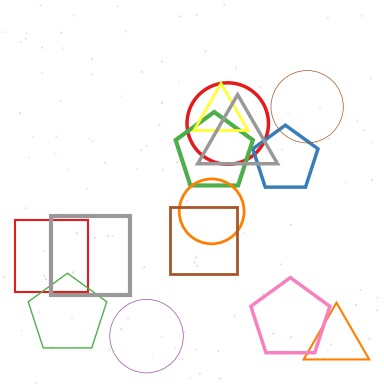[{"shape": "circle", "thickness": 2.5, "radius": 0.53, "center": [0.592, 0.679]}, {"shape": "square", "thickness": 1.5, "radius": 0.47, "center": [0.134, 0.334]}, {"shape": "pentagon", "thickness": 2.5, "radius": 0.44, "center": [0.741, 0.586]}, {"shape": "pentagon", "thickness": 1, "radius": 0.54, "center": [0.175, 0.183]}, {"shape": "pentagon", "thickness": 3, "radius": 0.53, "center": [0.557, 0.604]}, {"shape": "circle", "thickness": 0.5, "radius": 0.48, "center": [0.381, 0.127]}, {"shape": "circle", "thickness": 2, "radius": 0.42, "center": [0.55, 0.451]}, {"shape": "triangle", "thickness": 1.5, "radius": 0.49, "center": [0.874, 0.115]}, {"shape": "triangle", "thickness": 2, "radius": 0.41, "center": [0.574, 0.702]}, {"shape": "square", "thickness": 2, "radius": 0.44, "center": [0.529, 0.375]}, {"shape": "circle", "thickness": 0.5, "radius": 0.47, "center": [0.798, 0.723]}, {"shape": "pentagon", "thickness": 2.5, "radius": 0.54, "center": [0.754, 0.171]}, {"shape": "square", "thickness": 3, "radius": 0.51, "center": [0.235, 0.337]}, {"shape": "triangle", "thickness": 2.5, "radius": 0.6, "center": [0.617, 0.635]}]